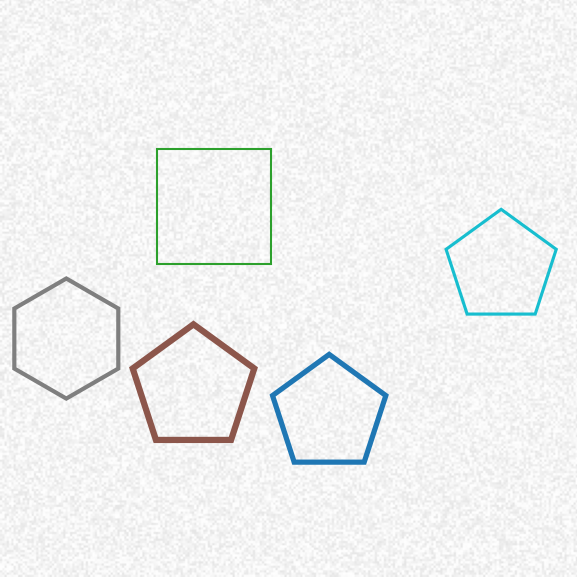[{"shape": "pentagon", "thickness": 2.5, "radius": 0.52, "center": [0.57, 0.282]}, {"shape": "square", "thickness": 1, "radius": 0.5, "center": [0.371, 0.642]}, {"shape": "pentagon", "thickness": 3, "radius": 0.55, "center": [0.335, 0.327]}, {"shape": "hexagon", "thickness": 2, "radius": 0.52, "center": [0.115, 0.413]}, {"shape": "pentagon", "thickness": 1.5, "radius": 0.5, "center": [0.868, 0.536]}]